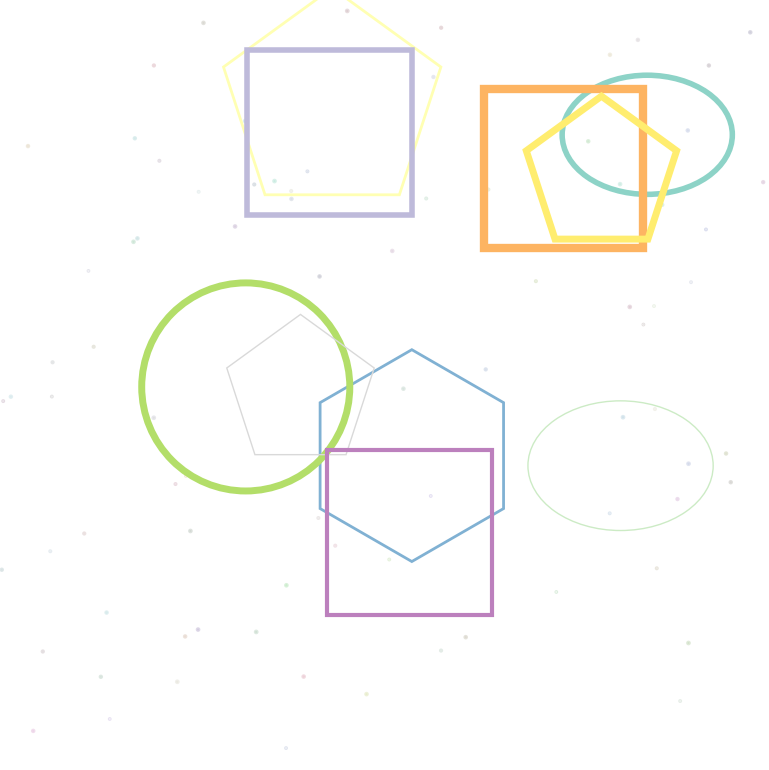[{"shape": "oval", "thickness": 2, "radius": 0.55, "center": [0.841, 0.825]}, {"shape": "pentagon", "thickness": 1, "radius": 0.74, "center": [0.431, 0.867]}, {"shape": "square", "thickness": 2, "radius": 0.54, "center": [0.428, 0.828]}, {"shape": "hexagon", "thickness": 1, "radius": 0.69, "center": [0.535, 0.408]}, {"shape": "square", "thickness": 3, "radius": 0.52, "center": [0.732, 0.781]}, {"shape": "circle", "thickness": 2.5, "radius": 0.68, "center": [0.319, 0.497]}, {"shape": "pentagon", "thickness": 0.5, "radius": 0.5, "center": [0.39, 0.491]}, {"shape": "square", "thickness": 1.5, "radius": 0.53, "center": [0.532, 0.308]}, {"shape": "oval", "thickness": 0.5, "radius": 0.6, "center": [0.806, 0.395]}, {"shape": "pentagon", "thickness": 2.5, "radius": 0.51, "center": [0.781, 0.772]}]